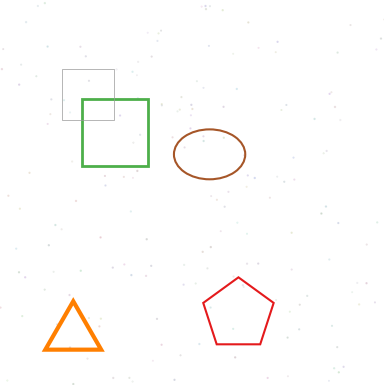[{"shape": "pentagon", "thickness": 1.5, "radius": 0.48, "center": [0.619, 0.183]}, {"shape": "square", "thickness": 2, "radius": 0.43, "center": [0.299, 0.656]}, {"shape": "triangle", "thickness": 3, "radius": 0.42, "center": [0.19, 0.134]}, {"shape": "oval", "thickness": 1.5, "radius": 0.46, "center": [0.544, 0.599]}, {"shape": "square", "thickness": 0.5, "radius": 0.34, "center": [0.229, 0.755]}]